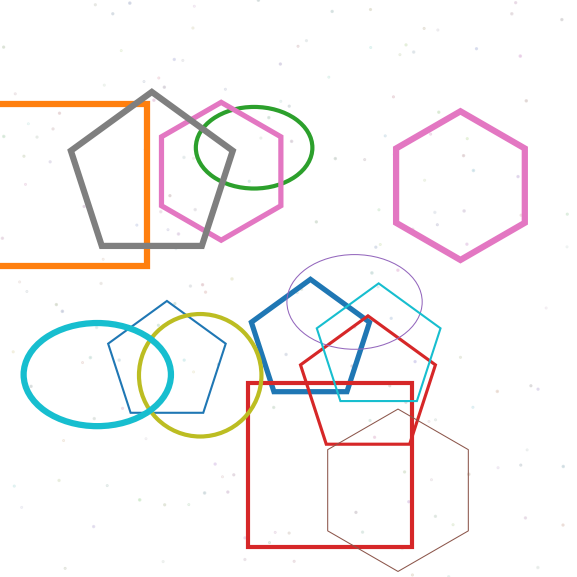[{"shape": "pentagon", "thickness": 2.5, "radius": 0.54, "center": [0.538, 0.408]}, {"shape": "pentagon", "thickness": 1, "radius": 0.54, "center": [0.289, 0.371]}, {"shape": "square", "thickness": 3, "radius": 0.7, "center": [0.113, 0.679]}, {"shape": "oval", "thickness": 2, "radius": 0.5, "center": [0.44, 0.743]}, {"shape": "square", "thickness": 2, "radius": 0.71, "center": [0.572, 0.194]}, {"shape": "pentagon", "thickness": 1.5, "radius": 0.61, "center": [0.637, 0.329]}, {"shape": "oval", "thickness": 0.5, "radius": 0.59, "center": [0.614, 0.476]}, {"shape": "hexagon", "thickness": 0.5, "radius": 0.7, "center": [0.689, 0.15]}, {"shape": "hexagon", "thickness": 2.5, "radius": 0.6, "center": [0.383, 0.703]}, {"shape": "hexagon", "thickness": 3, "radius": 0.64, "center": [0.797, 0.678]}, {"shape": "pentagon", "thickness": 3, "radius": 0.74, "center": [0.263, 0.693]}, {"shape": "circle", "thickness": 2, "radius": 0.53, "center": [0.347, 0.349]}, {"shape": "pentagon", "thickness": 1, "radius": 0.56, "center": [0.656, 0.396]}, {"shape": "oval", "thickness": 3, "radius": 0.64, "center": [0.168, 0.35]}]